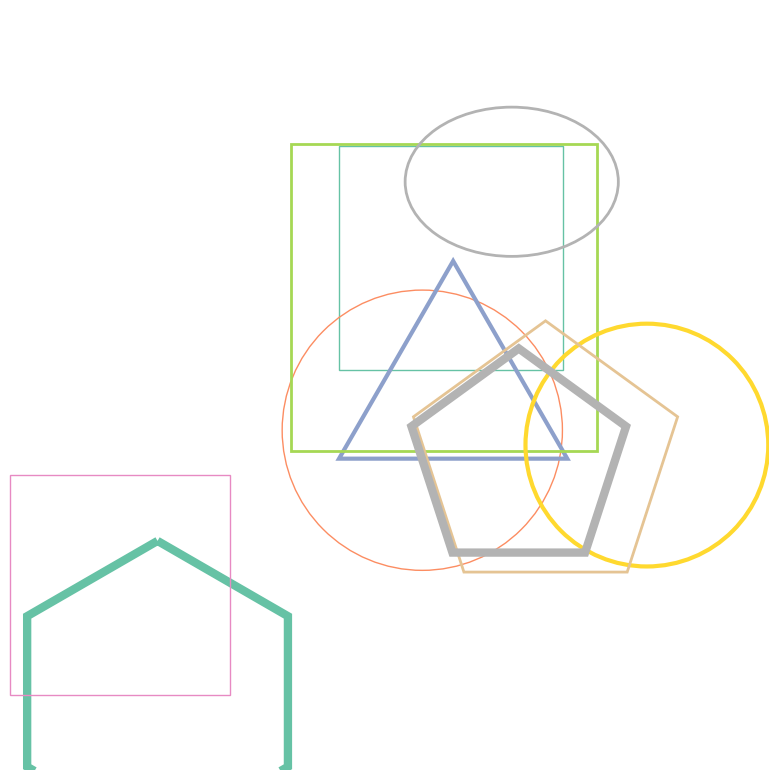[{"shape": "hexagon", "thickness": 3, "radius": 0.98, "center": [0.205, 0.102]}, {"shape": "square", "thickness": 0.5, "radius": 0.73, "center": [0.585, 0.665]}, {"shape": "circle", "thickness": 0.5, "radius": 0.91, "center": [0.548, 0.441]}, {"shape": "triangle", "thickness": 1.5, "radius": 0.86, "center": [0.589, 0.49]}, {"shape": "square", "thickness": 0.5, "radius": 0.72, "center": [0.155, 0.24]}, {"shape": "square", "thickness": 1, "radius": 1.0, "center": [0.577, 0.614]}, {"shape": "circle", "thickness": 1.5, "radius": 0.79, "center": [0.84, 0.422]}, {"shape": "pentagon", "thickness": 1, "radius": 0.9, "center": [0.708, 0.403]}, {"shape": "oval", "thickness": 1, "radius": 0.69, "center": [0.665, 0.764]}, {"shape": "pentagon", "thickness": 3, "radius": 0.73, "center": [0.674, 0.401]}]